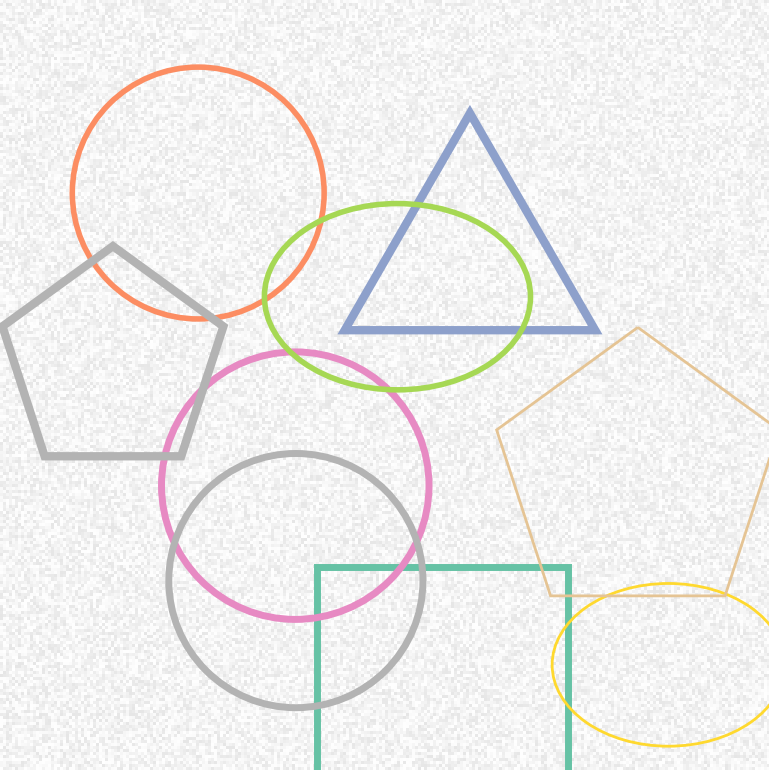[{"shape": "square", "thickness": 2.5, "radius": 0.81, "center": [0.575, 0.101]}, {"shape": "circle", "thickness": 2, "radius": 0.82, "center": [0.257, 0.749]}, {"shape": "triangle", "thickness": 3, "radius": 0.94, "center": [0.61, 0.665]}, {"shape": "circle", "thickness": 2.5, "radius": 0.87, "center": [0.383, 0.369]}, {"shape": "oval", "thickness": 2, "radius": 0.86, "center": [0.516, 0.615]}, {"shape": "oval", "thickness": 1, "radius": 0.75, "center": [0.868, 0.137]}, {"shape": "pentagon", "thickness": 1, "radius": 0.96, "center": [0.828, 0.382]}, {"shape": "pentagon", "thickness": 3, "radius": 0.75, "center": [0.147, 0.529]}, {"shape": "circle", "thickness": 2.5, "radius": 0.83, "center": [0.384, 0.246]}]